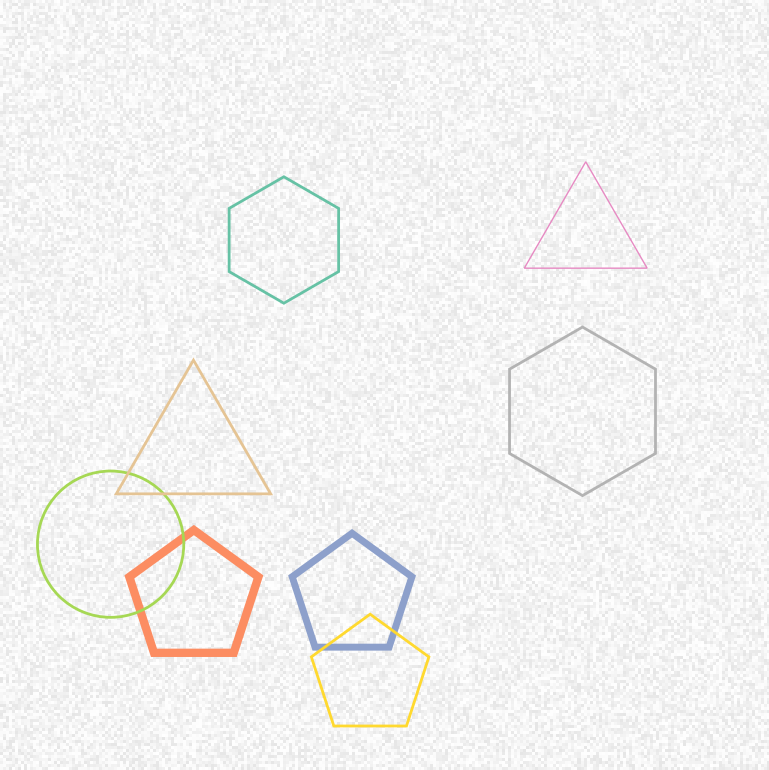[{"shape": "hexagon", "thickness": 1, "radius": 0.41, "center": [0.369, 0.688]}, {"shape": "pentagon", "thickness": 3, "radius": 0.44, "center": [0.252, 0.223]}, {"shape": "pentagon", "thickness": 2.5, "radius": 0.41, "center": [0.457, 0.226]}, {"shape": "triangle", "thickness": 0.5, "radius": 0.46, "center": [0.761, 0.698]}, {"shape": "circle", "thickness": 1, "radius": 0.48, "center": [0.144, 0.293]}, {"shape": "pentagon", "thickness": 1, "radius": 0.4, "center": [0.481, 0.122]}, {"shape": "triangle", "thickness": 1, "radius": 0.58, "center": [0.251, 0.417]}, {"shape": "hexagon", "thickness": 1, "radius": 0.55, "center": [0.757, 0.466]}]